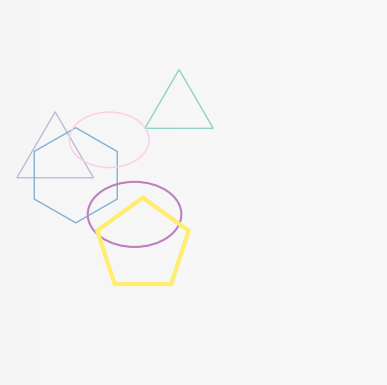[{"shape": "triangle", "thickness": 1, "radius": 0.51, "center": [0.462, 0.718]}, {"shape": "triangle", "thickness": 1, "radius": 0.57, "center": [0.142, 0.595]}, {"shape": "hexagon", "thickness": 1, "radius": 0.62, "center": [0.195, 0.545]}, {"shape": "oval", "thickness": 1, "radius": 0.51, "center": [0.282, 0.637]}, {"shape": "oval", "thickness": 1.5, "radius": 0.6, "center": [0.347, 0.443]}, {"shape": "pentagon", "thickness": 3, "radius": 0.62, "center": [0.369, 0.363]}]